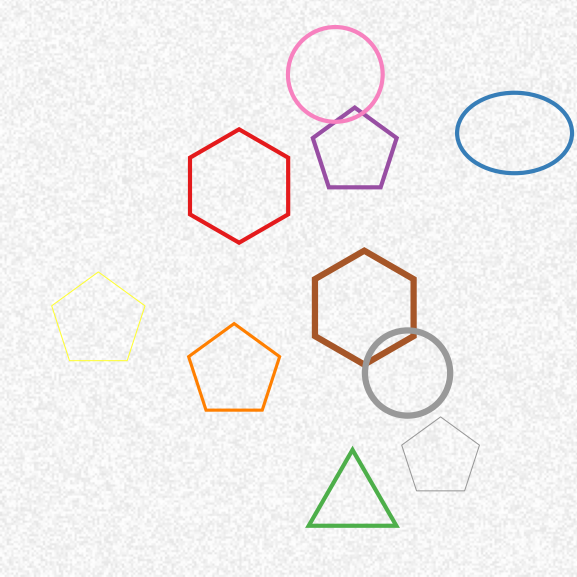[{"shape": "hexagon", "thickness": 2, "radius": 0.49, "center": [0.414, 0.677]}, {"shape": "oval", "thickness": 2, "radius": 0.5, "center": [0.891, 0.769]}, {"shape": "triangle", "thickness": 2, "radius": 0.44, "center": [0.61, 0.133]}, {"shape": "pentagon", "thickness": 2, "radius": 0.38, "center": [0.614, 0.737]}, {"shape": "pentagon", "thickness": 1.5, "radius": 0.41, "center": [0.405, 0.356]}, {"shape": "pentagon", "thickness": 0.5, "radius": 0.42, "center": [0.17, 0.443]}, {"shape": "hexagon", "thickness": 3, "radius": 0.49, "center": [0.631, 0.466]}, {"shape": "circle", "thickness": 2, "radius": 0.41, "center": [0.581, 0.87]}, {"shape": "circle", "thickness": 3, "radius": 0.37, "center": [0.706, 0.353]}, {"shape": "pentagon", "thickness": 0.5, "radius": 0.35, "center": [0.763, 0.206]}]